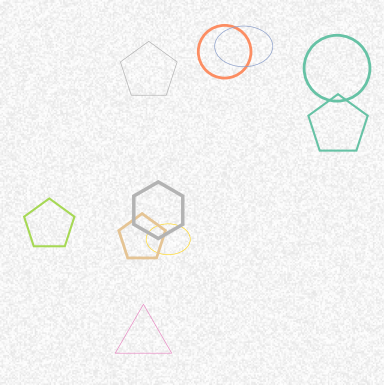[{"shape": "pentagon", "thickness": 1.5, "radius": 0.41, "center": [0.878, 0.674]}, {"shape": "circle", "thickness": 2, "radius": 0.43, "center": [0.875, 0.823]}, {"shape": "circle", "thickness": 2, "radius": 0.34, "center": [0.583, 0.866]}, {"shape": "oval", "thickness": 0.5, "radius": 0.38, "center": [0.633, 0.879]}, {"shape": "triangle", "thickness": 0.5, "radius": 0.42, "center": [0.373, 0.125]}, {"shape": "pentagon", "thickness": 1.5, "radius": 0.34, "center": [0.128, 0.416]}, {"shape": "oval", "thickness": 0.5, "radius": 0.29, "center": [0.437, 0.379]}, {"shape": "pentagon", "thickness": 2, "radius": 0.32, "center": [0.369, 0.382]}, {"shape": "pentagon", "thickness": 0.5, "radius": 0.39, "center": [0.386, 0.815]}, {"shape": "hexagon", "thickness": 2.5, "radius": 0.37, "center": [0.411, 0.454]}]